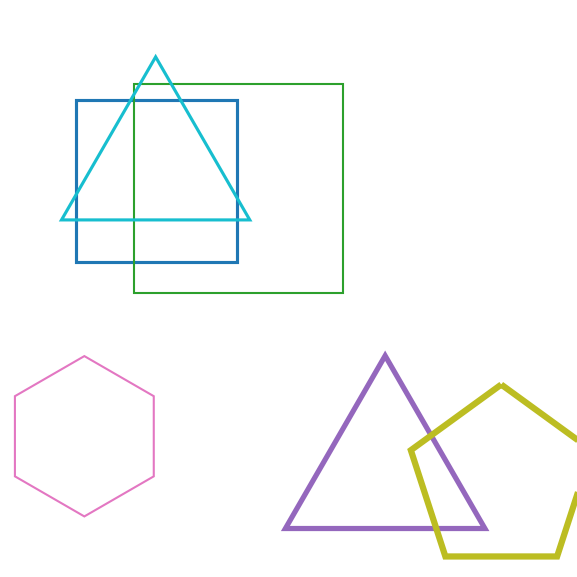[{"shape": "square", "thickness": 1.5, "radius": 0.7, "center": [0.271, 0.686]}, {"shape": "square", "thickness": 1, "radius": 0.9, "center": [0.413, 0.673]}, {"shape": "triangle", "thickness": 2.5, "radius": 1.0, "center": [0.667, 0.184]}, {"shape": "hexagon", "thickness": 1, "radius": 0.69, "center": [0.146, 0.244]}, {"shape": "pentagon", "thickness": 3, "radius": 0.82, "center": [0.868, 0.169]}, {"shape": "triangle", "thickness": 1.5, "radius": 0.94, "center": [0.27, 0.712]}]